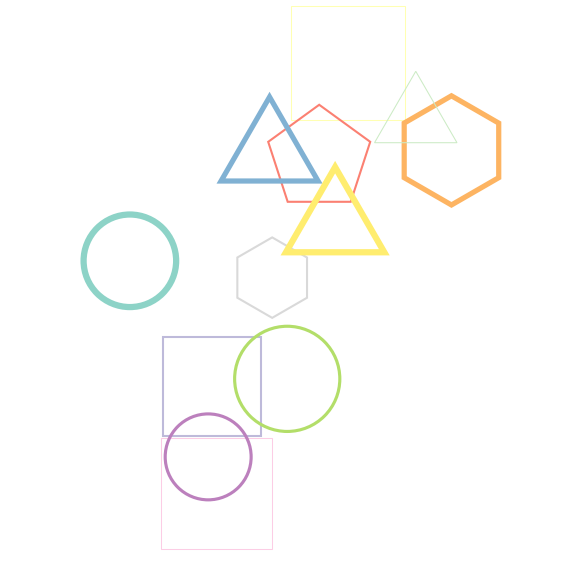[{"shape": "circle", "thickness": 3, "radius": 0.4, "center": [0.225, 0.548]}, {"shape": "square", "thickness": 0.5, "radius": 0.49, "center": [0.602, 0.89]}, {"shape": "square", "thickness": 1, "radius": 0.43, "center": [0.367, 0.33]}, {"shape": "pentagon", "thickness": 1, "radius": 0.46, "center": [0.553, 0.725]}, {"shape": "triangle", "thickness": 2.5, "radius": 0.49, "center": [0.467, 0.734]}, {"shape": "hexagon", "thickness": 2.5, "radius": 0.47, "center": [0.782, 0.739]}, {"shape": "circle", "thickness": 1.5, "radius": 0.46, "center": [0.497, 0.343]}, {"shape": "square", "thickness": 0.5, "radius": 0.48, "center": [0.375, 0.145]}, {"shape": "hexagon", "thickness": 1, "radius": 0.35, "center": [0.471, 0.518]}, {"shape": "circle", "thickness": 1.5, "radius": 0.37, "center": [0.36, 0.208]}, {"shape": "triangle", "thickness": 0.5, "radius": 0.41, "center": [0.72, 0.793]}, {"shape": "triangle", "thickness": 3, "radius": 0.49, "center": [0.58, 0.611]}]